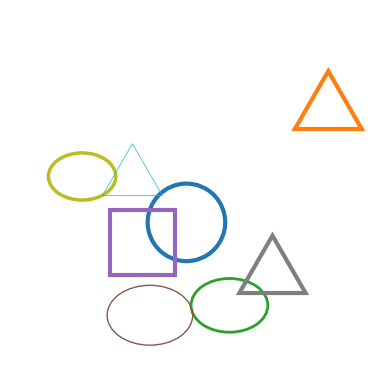[{"shape": "circle", "thickness": 3, "radius": 0.5, "center": [0.484, 0.422]}, {"shape": "triangle", "thickness": 3, "radius": 0.5, "center": [0.853, 0.715]}, {"shape": "oval", "thickness": 2, "radius": 0.5, "center": [0.596, 0.207]}, {"shape": "square", "thickness": 3, "radius": 0.43, "center": [0.37, 0.37]}, {"shape": "oval", "thickness": 1, "radius": 0.56, "center": [0.389, 0.181]}, {"shape": "triangle", "thickness": 3, "radius": 0.5, "center": [0.708, 0.289]}, {"shape": "oval", "thickness": 2.5, "radius": 0.44, "center": [0.213, 0.542]}, {"shape": "triangle", "thickness": 0.5, "radius": 0.45, "center": [0.344, 0.537]}]